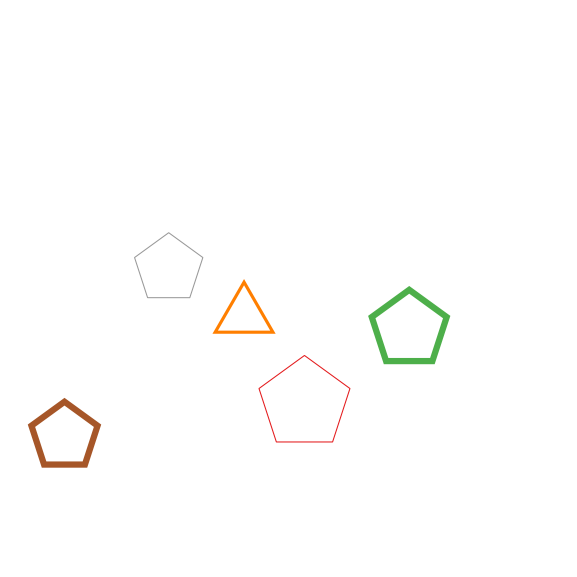[{"shape": "pentagon", "thickness": 0.5, "radius": 0.41, "center": [0.527, 0.301]}, {"shape": "pentagon", "thickness": 3, "radius": 0.34, "center": [0.709, 0.429]}, {"shape": "triangle", "thickness": 1.5, "radius": 0.29, "center": [0.423, 0.453]}, {"shape": "pentagon", "thickness": 3, "radius": 0.3, "center": [0.112, 0.243]}, {"shape": "pentagon", "thickness": 0.5, "radius": 0.31, "center": [0.292, 0.534]}]